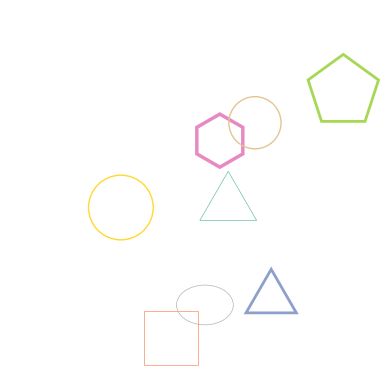[{"shape": "triangle", "thickness": 0.5, "radius": 0.43, "center": [0.593, 0.47]}, {"shape": "square", "thickness": 0.5, "radius": 0.35, "center": [0.445, 0.122]}, {"shape": "triangle", "thickness": 2, "radius": 0.38, "center": [0.704, 0.225]}, {"shape": "hexagon", "thickness": 2.5, "radius": 0.34, "center": [0.571, 0.635]}, {"shape": "pentagon", "thickness": 2, "radius": 0.48, "center": [0.892, 0.763]}, {"shape": "circle", "thickness": 1, "radius": 0.42, "center": [0.314, 0.461]}, {"shape": "circle", "thickness": 1, "radius": 0.34, "center": [0.662, 0.681]}, {"shape": "oval", "thickness": 0.5, "radius": 0.37, "center": [0.532, 0.208]}]